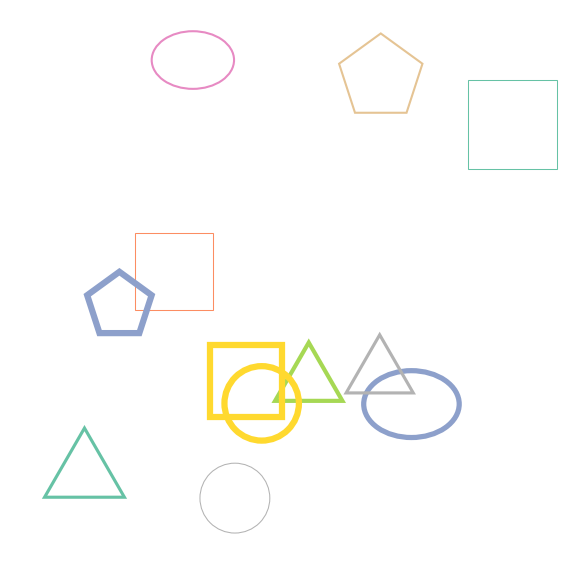[{"shape": "square", "thickness": 0.5, "radius": 0.38, "center": [0.888, 0.784]}, {"shape": "triangle", "thickness": 1.5, "radius": 0.4, "center": [0.146, 0.178]}, {"shape": "square", "thickness": 0.5, "radius": 0.34, "center": [0.302, 0.529]}, {"shape": "pentagon", "thickness": 3, "radius": 0.29, "center": [0.207, 0.47]}, {"shape": "oval", "thickness": 2.5, "radius": 0.41, "center": [0.712, 0.299]}, {"shape": "oval", "thickness": 1, "radius": 0.36, "center": [0.334, 0.895]}, {"shape": "triangle", "thickness": 2, "radius": 0.34, "center": [0.535, 0.339]}, {"shape": "circle", "thickness": 3, "radius": 0.32, "center": [0.453, 0.301]}, {"shape": "square", "thickness": 3, "radius": 0.31, "center": [0.426, 0.34]}, {"shape": "pentagon", "thickness": 1, "radius": 0.38, "center": [0.659, 0.865]}, {"shape": "circle", "thickness": 0.5, "radius": 0.3, "center": [0.407, 0.137]}, {"shape": "triangle", "thickness": 1.5, "radius": 0.34, "center": [0.657, 0.352]}]